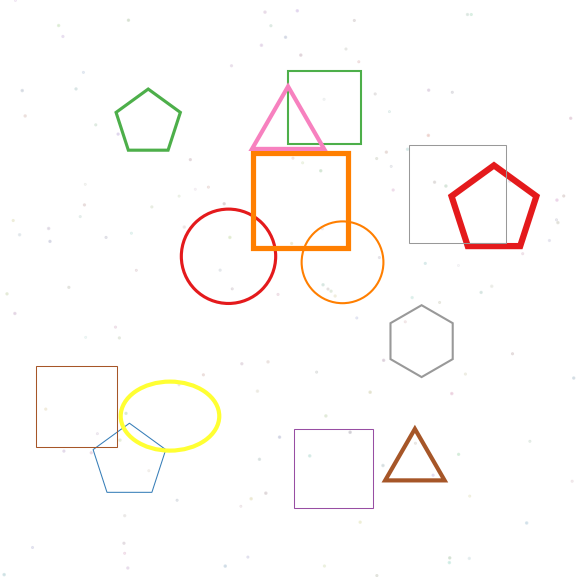[{"shape": "pentagon", "thickness": 3, "radius": 0.39, "center": [0.855, 0.636]}, {"shape": "circle", "thickness": 1.5, "radius": 0.41, "center": [0.396, 0.555]}, {"shape": "pentagon", "thickness": 0.5, "radius": 0.33, "center": [0.224, 0.2]}, {"shape": "square", "thickness": 1, "radius": 0.32, "center": [0.562, 0.813]}, {"shape": "pentagon", "thickness": 1.5, "radius": 0.29, "center": [0.257, 0.786]}, {"shape": "square", "thickness": 0.5, "radius": 0.34, "center": [0.577, 0.188]}, {"shape": "circle", "thickness": 1, "radius": 0.35, "center": [0.593, 0.545]}, {"shape": "square", "thickness": 2.5, "radius": 0.41, "center": [0.521, 0.653]}, {"shape": "oval", "thickness": 2, "radius": 0.43, "center": [0.294, 0.279]}, {"shape": "square", "thickness": 0.5, "radius": 0.35, "center": [0.133, 0.295]}, {"shape": "triangle", "thickness": 2, "radius": 0.3, "center": [0.718, 0.197]}, {"shape": "triangle", "thickness": 2, "radius": 0.36, "center": [0.499, 0.777]}, {"shape": "square", "thickness": 0.5, "radius": 0.42, "center": [0.792, 0.663]}, {"shape": "hexagon", "thickness": 1, "radius": 0.31, "center": [0.73, 0.408]}]